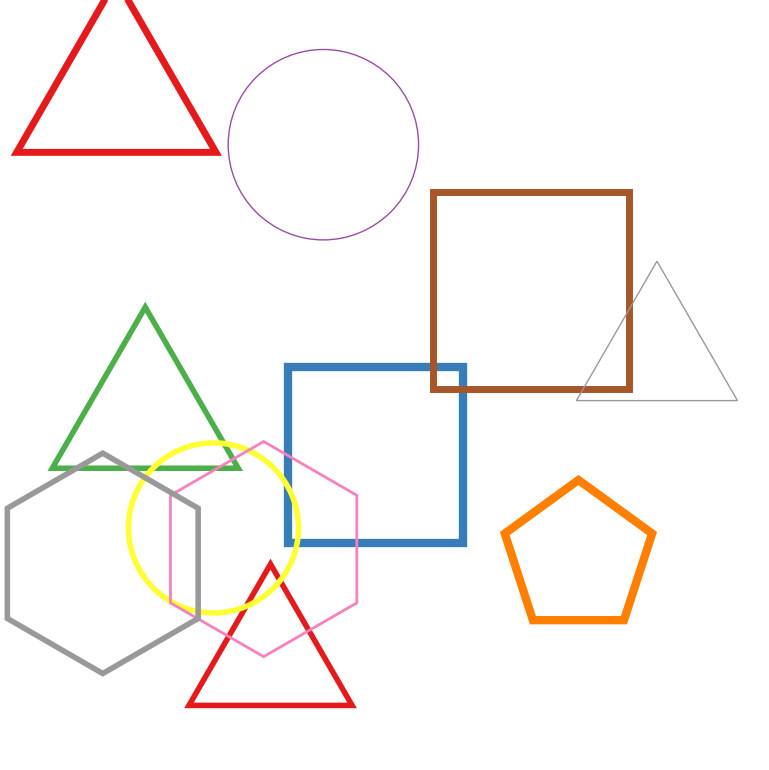[{"shape": "triangle", "thickness": 2, "radius": 0.61, "center": [0.351, 0.145]}, {"shape": "triangle", "thickness": 2.5, "radius": 0.75, "center": [0.151, 0.877]}, {"shape": "square", "thickness": 3, "radius": 0.57, "center": [0.488, 0.409]}, {"shape": "triangle", "thickness": 2, "radius": 0.7, "center": [0.189, 0.462]}, {"shape": "circle", "thickness": 0.5, "radius": 0.62, "center": [0.42, 0.812]}, {"shape": "pentagon", "thickness": 3, "radius": 0.5, "center": [0.751, 0.276]}, {"shape": "circle", "thickness": 2, "radius": 0.55, "center": [0.277, 0.314]}, {"shape": "square", "thickness": 2.5, "radius": 0.64, "center": [0.69, 0.623]}, {"shape": "hexagon", "thickness": 1, "radius": 0.7, "center": [0.342, 0.287]}, {"shape": "hexagon", "thickness": 2, "radius": 0.72, "center": [0.133, 0.268]}, {"shape": "triangle", "thickness": 0.5, "radius": 0.6, "center": [0.853, 0.54]}]